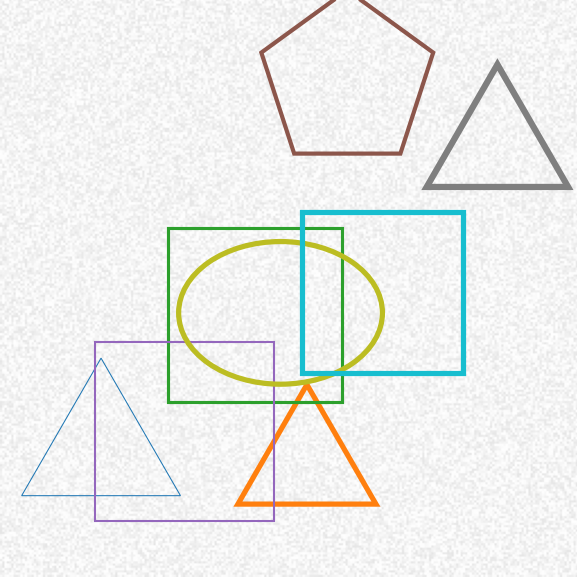[{"shape": "triangle", "thickness": 0.5, "radius": 0.79, "center": [0.175, 0.22]}, {"shape": "triangle", "thickness": 2.5, "radius": 0.69, "center": [0.531, 0.195]}, {"shape": "square", "thickness": 1.5, "radius": 0.75, "center": [0.441, 0.454]}, {"shape": "square", "thickness": 1, "radius": 0.77, "center": [0.32, 0.253]}, {"shape": "pentagon", "thickness": 2, "radius": 0.78, "center": [0.601, 0.86]}, {"shape": "triangle", "thickness": 3, "radius": 0.71, "center": [0.861, 0.746]}, {"shape": "oval", "thickness": 2.5, "radius": 0.88, "center": [0.486, 0.457]}, {"shape": "square", "thickness": 2.5, "radius": 0.7, "center": [0.663, 0.493]}]